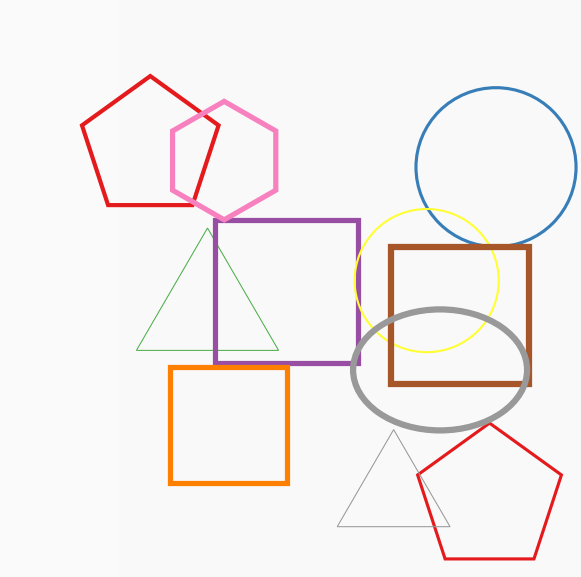[{"shape": "pentagon", "thickness": 2, "radius": 0.62, "center": [0.259, 0.744]}, {"shape": "pentagon", "thickness": 1.5, "radius": 0.65, "center": [0.842, 0.137]}, {"shape": "circle", "thickness": 1.5, "radius": 0.69, "center": [0.853, 0.71]}, {"shape": "triangle", "thickness": 0.5, "radius": 0.71, "center": [0.357, 0.463]}, {"shape": "square", "thickness": 2.5, "radius": 0.62, "center": [0.493, 0.495]}, {"shape": "square", "thickness": 2.5, "radius": 0.5, "center": [0.393, 0.263]}, {"shape": "circle", "thickness": 1, "radius": 0.62, "center": [0.734, 0.513]}, {"shape": "square", "thickness": 3, "radius": 0.59, "center": [0.792, 0.452]}, {"shape": "hexagon", "thickness": 2.5, "radius": 0.51, "center": [0.386, 0.721]}, {"shape": "triangle", "thickness": 0.5, "radius": 0.56, "center": [0.677, 0.143]}, {"shape": "oval", "thickness": 3, "radius": 0.75, "center": [0.757, 0.359]}]